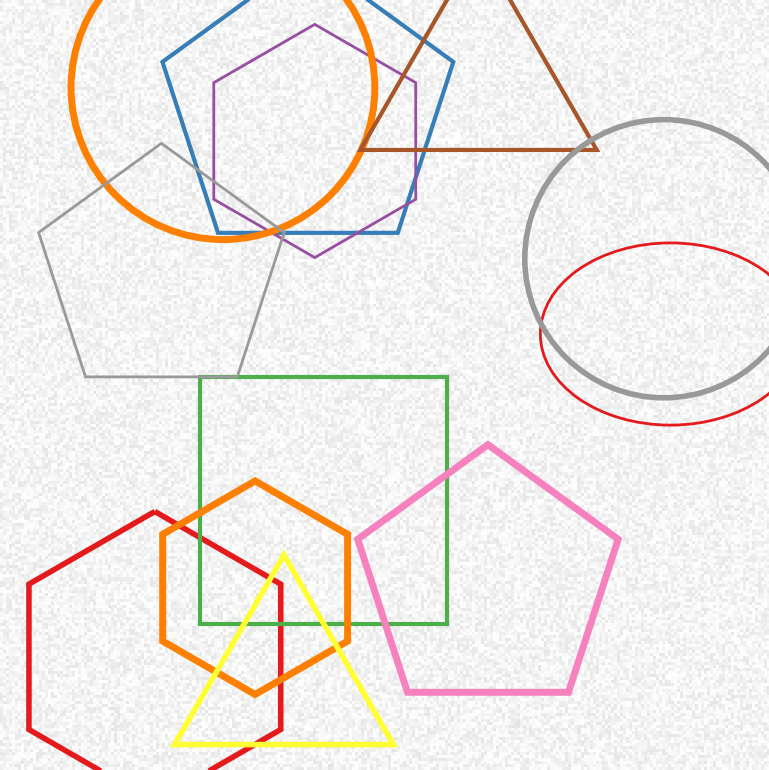[{"shape": "oval", "thickness": 1, "radius": 0.85, "center": [0.871, 0.566]}, {"shape": "hexagon", "thickness": 2, "radius": 0.94, "center": [0.201, 0.147]}, {"shape": "pentagon", "thickness": 1.5, "radius": 0.99, "center": [0.4, 0.858]}, {"shape": "square", "thickness": 1.5, "radius": 0.8, "center": [0.42, 0.35]}, {"shape": "hexagon", "thickness": 1, "radius": 0.76, "center": [0.409, 0.817]}, {"shape": "hexagon", "thickness": 2.5, "radius": 0.69, "center": [0.331, 0.237]}, {"shape": "circle", "thickness": 2.5, "radius": 0.99, "center": [0.29, 0.886]}, {"shape": "triangle", "thickness": 2, "radius": 0.82, "center": [0.369, 0.115]}, {"shape": "triangle", "thickness": 1.5, "radius": 0.89, "center": [0.621, 0.894]}, {"shape": "pentagon", "thickness": 2.5, "radius": 0.89, "center": [0.634, 0.245]}, {"shape": "circle", "thickness": 2, "radius": 0.9, "center": [0.862, 0.664]}, {"shape": "pentagon", "thickness": 1, "radius": 0.84, "center": [0.21, 0.646]}]